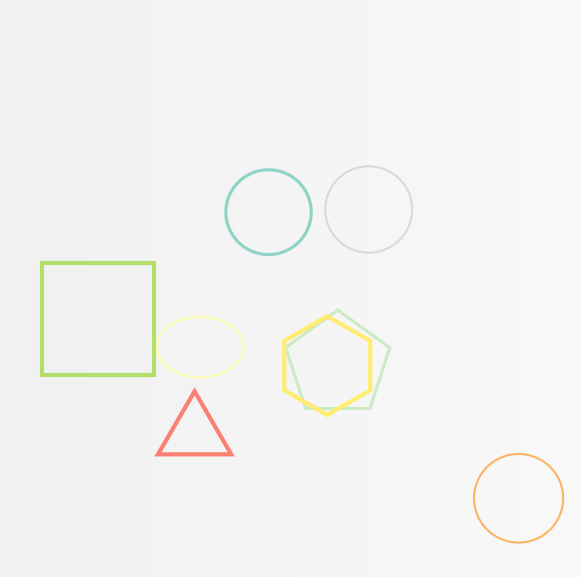[{"shape": "circle", "thickness": 1.5, "radius": 0.37, "center": [0.462, 0.632]}, {"shape": "oval", "thickness": 1, "radius": 0.37, "center": [0.344, 0.398]}, {"shape": "triangle", "thickness": 2, "radius": 0.36, "center": [0.335, 0.249]}, {"shape": "circle", "thickness": 1, "radius": 0.38, "center": [0.892, 0.136]}, {"shape": "square", "thickness": 2, "radius": 0.48, "center": [0.169, 0.446]}, {"shape": "circle", "thickness": 1, "radius": 0.37, "center": [0.634, 0.636]}, {"shape": "pentagon", "thickness": 1.5, "radius": 0.47, "center": [0.581, 0.368]}, {"shape": "hexagon", "thickness": 2, "radius": 0.43, "center": [0.563, 0.366]}]